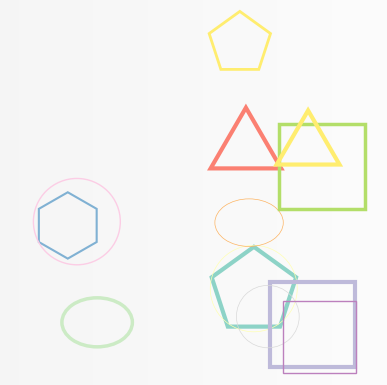[{"shape": "pentagon", "thickness": 3, "radius": 0.57, "center": [0.655, 0.244]}, {"shape": "circle", "thickness": 0.5, "radius": 0.56, "center": [0.655, 0.25]}, {"shape": "square", "thickness": 3, "radius": 0.55, "center": [0.806, 0.157]}, {"shape": "triangle", "thickness": 3, "radius": 0.53, "center": [0.635, 0.615]}, {"shape": "hexagon", "thickness": 1.5, "radius": 0.43, "center": [0.175, 0.414]}, {"shape": "oval", "thickness": 0.5, "radius": 0.44, "center": [0.643, 0.422]}, {"shape": "square", "thickness": 2.5, "radius": 0.55, "center": [0.831, 0.567]}, {"shape": "circle", "thickness": 1, "radius": 0.56, "center": [0.198, 0.424]}, {"shape": "circle", "thickness": 0.5, "radius": 0.41, "center": [0.691, 0.178]}, {"shape": "square", "thickness": 1, "radius": 0.47, "center": [0.824, 0.125]}, {"shape": "oval", "thickness": 2.5, "radius": 0.45, "center": [0.251, 0.163]}, {"shape": "triangle", "thickness": 3, "radius": 0.47, "center": [0.795, 0.619]}, {"shape": "pentagon", "thickness": 2, "radius": 0.42, "center": [0.619, 0.887]}]